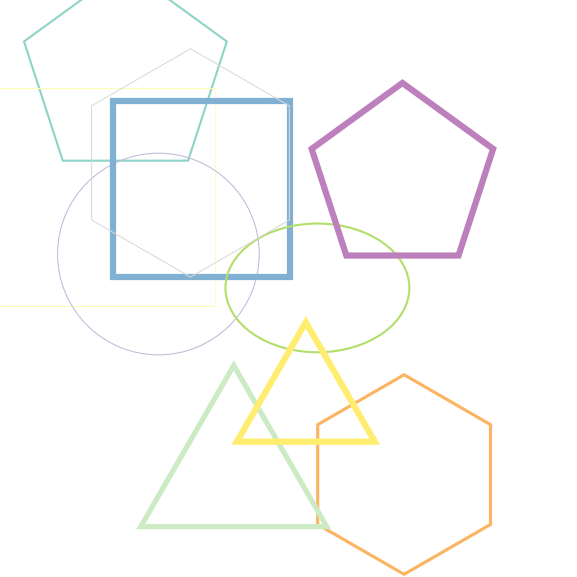[{"shape": "pentagon", "thickness": 1, "radius": 0.92, "center": [0.217, 0.87]}, {"shape": "square", "thickness": 0.5, "radius": 0.95, "center": [0.183, 0.658]}, {"shape": "circle", "thickness": 0.5, "radius": 0.87, "center": [0.274, 0.559]}, {"shape": "square", "thickness": 3, "radius": 0.76, "center": [0.349, 0.672]}, {"shape": "hexagon", "thickness": 1.5, "radius": 0.86, "center": [0.7, 0.177]}, {"shape": "oval", "thickness": 1, "radius": 0.8, "center": [0.55, 0.501]}, {"shape": "hexagon", "thickness": 0.5, "radius": 0.99, "center": [0.33, 0.717]}, {"shape": "pentagon", "thickness": 3, "radius": 0.83, "center": [0.697, 0.69]}, {"shape": "triangle", "thickness": 2.5, "radius": 0.93, "center": [0.405, 0.18]}, {"shape": "triangle", "thickness": 3, "radius": 0.69, "center": [0.53, 0.303]}]